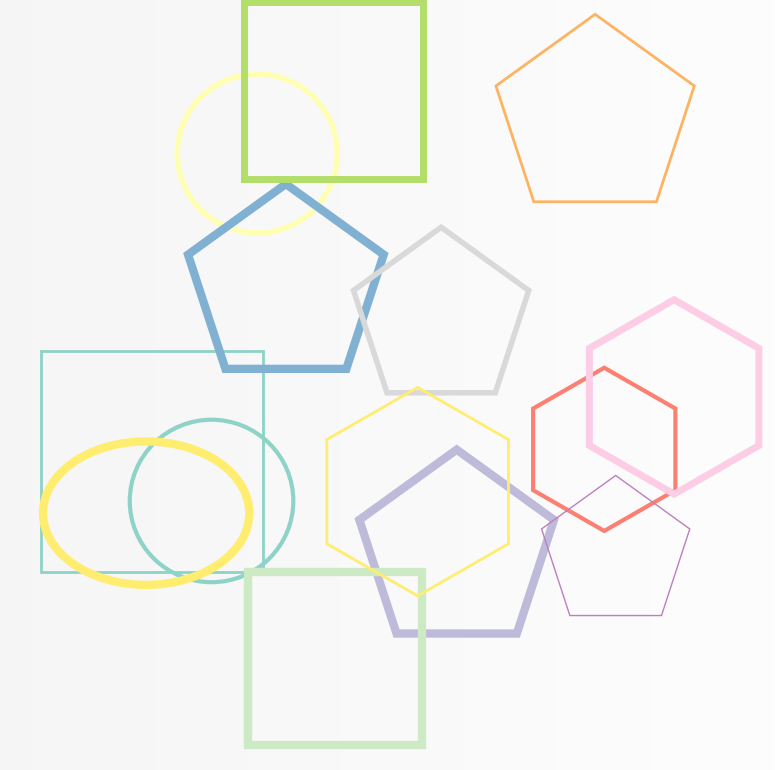[{"shape": "square", "thickness": 1, "radius": 0.72, "center": [0.196, 0.4]}, {"shape": "circle", "thickness": 1.5, "radius": 0.53, "center": [0.273, 0.349]}, {"shape": "circle", "thickness": 2, "radius": 0.52, "center": [0.332, 0.801]}, {"shape": "pentagon", "thickness": 3, "radius": 0.66, "center": [0.589, 0.284]}, {"shape": "hexagon", "thickness": 1.5, "radius": 0.53, "center": [0.78, 0.416]}, {"shape": "pentagon", "thickness": 3, "radius": 0.66, "center": [0.369, 0.628]}, {"shape": "pentagon", "thickness": 1, "radius": 0.67, "center": [0.768, 0.847]}, {"shape": "square", "thickness": 2.5, "radius": 0.58, "center": [0.43, 0.882]}, {"shape": "hexagon", "thickness": 2.5, "radius": 0.63, "center": [0.87, 0.485]}, {"shape": "pentagon", "thickness": 2, "radius": 0.59, "center": [0.569, 0.586]}, {"shape": "pentagon", "thickness": 0.5, "radius": 0.5, "center": [0.794, 0.282]}, {"shape": "square", "thickness": 3, "radius": 0.56, "center": [0.432, 0.145]}, {"shape": "oval", "thickness": 3, "radius": 0.67, "center": [0.189, 0.334]}, {"shape": "hexagon", "thickness": 1, "radius": 0.68, "center": [0.539, 0.361]}]